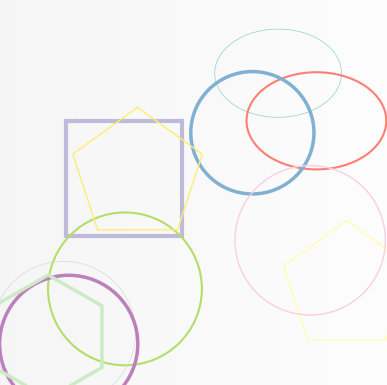[{"shape": "oval", "thickness": 0.5, "radius": 0.82, "center": [0.718, 0.81]}, {"shape": "pentagon", "thickness": 1, "radius": 0.86, "center": [0.895, 0.256]}, {"shape": "square", "thickness": 3, "radius": 0.75, "center": [0.321, 0.537]}, {"shape": "oval", "thickness": 1.5, "radius": 0.9, "center": [0.817, 0.686]}, {"shape": "circle", "thickness": 2.5, "radius": 0.79, "center": [0.651, 0.655]}, {"shape": "circle", "thickness": 1.5, "radius": 0.99, "center": [0.322, 0.25]}, {"shape": "circle", "thickness": 1, "radius": 0.97, "center": [0.8, 0.376]}, {"shape": "circle", "thickness": 0.5, "radius": 0.93, "center": [0.164, 0.136]}, {"shape": "circle", "thickness": 2.5, "radius": 0.89, "center": [0.177, 0.107]}, {"shape": "hexagon", "thickness": 2.5, "radius": 0.8, "center": [0.124, 0.125]}, {"shape": "pentagon", "thickness": 1, "radius": 0.88, "center": [0.355, 0.545]}]